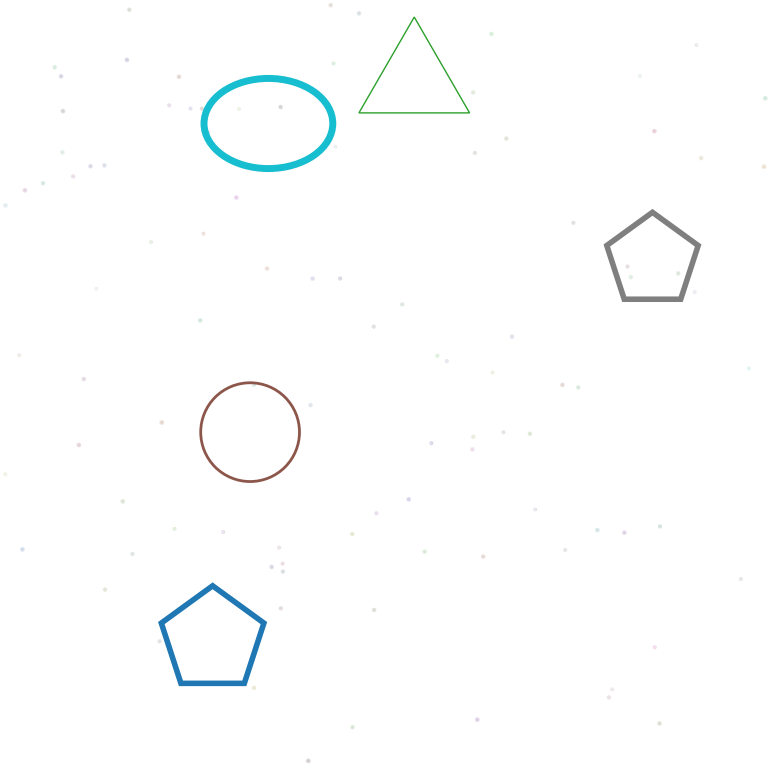[{"shape": "pentagon", "thickness": 2, "radius": 0.35, "center": [0.276, 0.169]}, {"shape": "triangle", "thickness": 0.5, "radius": 0.41, "center": [0.538, 0.895]}, {"shape": "circle", "thickness": 1, "radius": 0.32, "center": [0.325, 0.439]}, {"shape": "pentagon", "thickness": 2, "radius": 0.31, "center": [0.847, 0.662]}, {"shape": "oval", "thickness": 2.5, "radius": 0.42, "center": [0.349, 0.84]}]